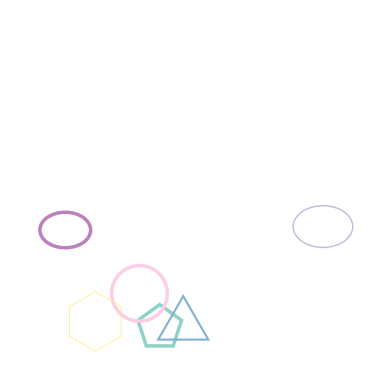[{"shape": "pentagon", "thickness": 2.5, "radius": 0.3, "center": [0.415, 0.15]}, {"shape": "oval", "thickness": 1, "radius": 0.39, "center": [0.839, 0.411]}, {"shape": "triangle", "thickness": 1.5, "radius": 0.38, "center": [0.476, 0.156]}, {"shape": "circle", "thickness": 2.5, "radius": 0.36, "center": [0.362, 0.238]}, {"shape": "oval", "thickness": 2.5, "radius": 0.33, "center": [0.17, 0.403]}, {"shape": "hexagon", "thickness": 0.5, "radius": 0.39, "center": [0.248, 0.165]}]